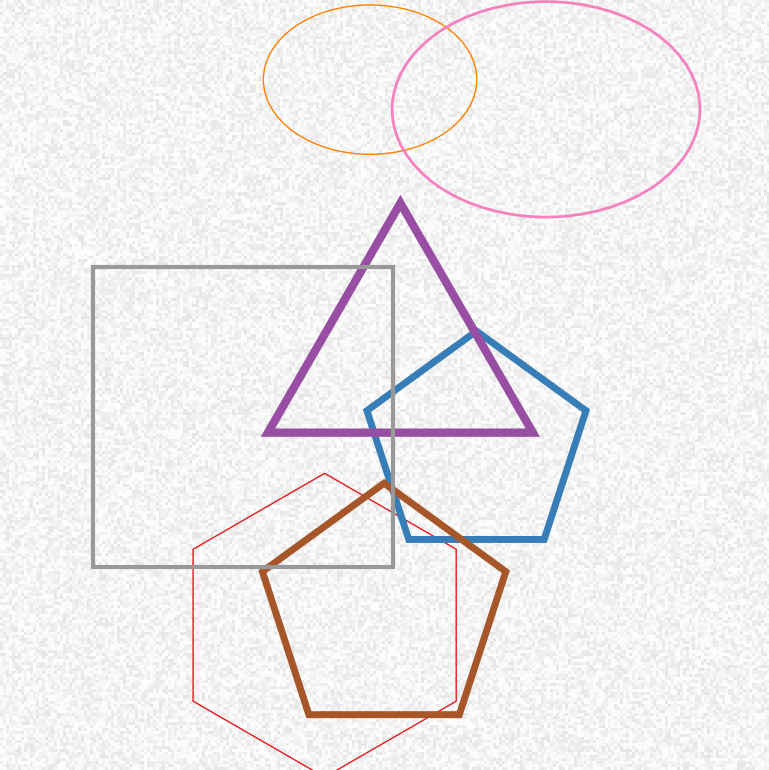[{"shape": "hexagon", "thickness": 0.5, "radius": 0.99, "center": [0.422, 0.188]}, {"shape": "pentagon", "thickness": 2.5, "radius": 0.75, "center": [0.619, 0.42]}, {"shape": "triangle", "thickness": 3, "radius": 0.99, "center": [0.52, 0.537]}, {"shape": "oval", "thickness": 0.5, "radius": 0.69, "center": [0.481, 0.897]}, {"shape": "pentagon", "thickness": 2.5, "radius": 0.83, "center": [0.499, 0.206]}, {"shape": "oval", "thickness": 1, "radius": 1.0, "center": [0.709, 0.858]}, {"shape": "square", "thickness": 1.5, "radius": 0.97, "center": [0.315, 0.459]}]